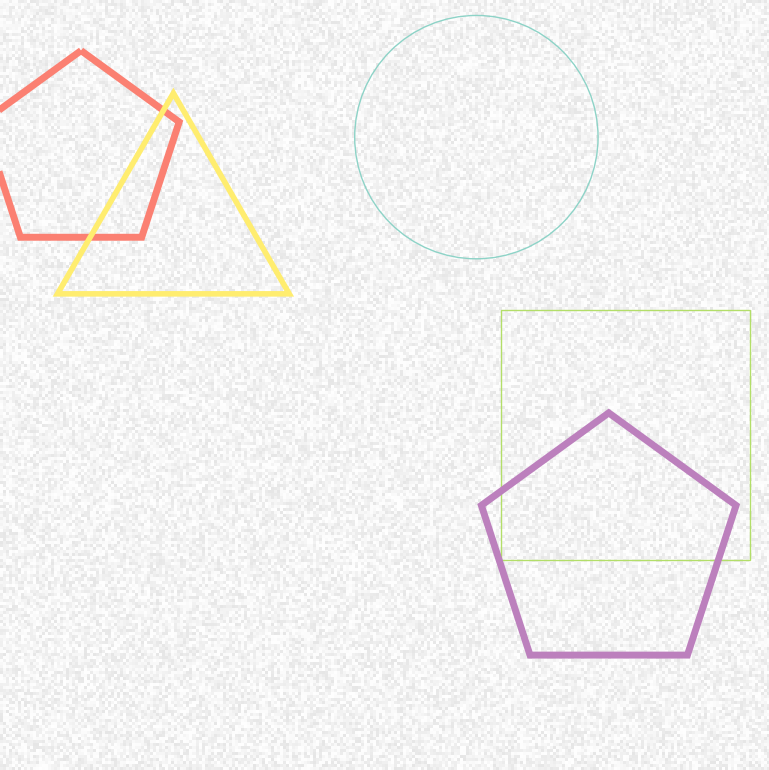[{"shape": "circle", "thickness": 0.5, "radius": 0.79, "center": [0.619, 0.822]}, {"shape": "pentagon", "thickness": 2.5, "radius": 0.67, "center": [0.105, 0.8]}, {"shape": "square", "thickness": 0.5, "radius": 0.81, "center": [0.812, 0.435]}, {"shape": "pentagon", "thickness": 2.5, "radius": 0.87, "center": [0.791, 0.29]}, {"shape": "triangle", "thickness": 2, "radius": 0.87, "center": [0.225, 0.705]}]